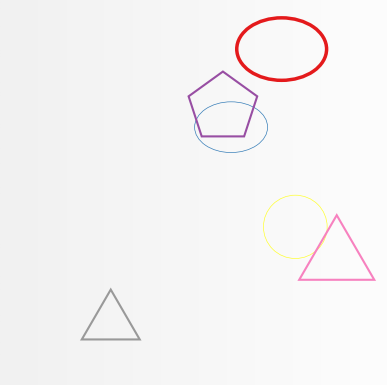[{"shape": "oval", "thickness": 2.5, "radius": 0.58, "center": [0.727, 0.873]}, {"shape": "oval", "thickness": 0.5, "radius": 0.47, "center": [0.596, 0.67]}, {"shape": "pentagon", "thickness": 1.5, "radius": 0.47, "center": [0.575, 0.721]}, {"shape": "circle", "thickness": 0.5, "radius": 0.41, "center": [0.762, 0.411]}, {"shape": "triangle", "thickness": 1.5, "radius": 0.56, "center": [0.869, 0.329]}, {"shape": "triangle", "thickness": 1.5, "radius": 0.43, "center": [0.286, 0.161]}]